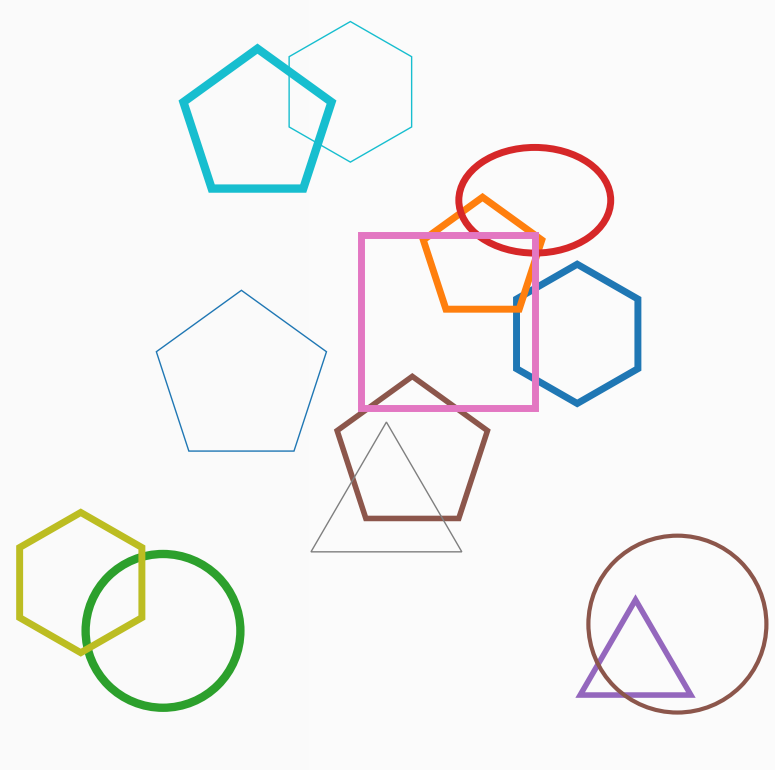[{"shape": "pentagon", "thickness": 0.5, "radius": 0.58, "center": [0.311, 0.508]}, {"shape": "hexagon", "thickness": 2.5, "radius": 0.45, "center": [0.745, 0.566]}, {"shape": "pentagon", "thickness": 2.5, "radius": 0.4, "center": [0.623, 0.663]}, {"shape": "circle", "thickness": 3, "radius": 0.5, "center": [0.21, 0.181]}, {"shape": "oval", "thickness": 2.5, "radius": 0.49, "center": [0.69, 0.74]}, {"shape": "triangle", "thickness": 2, "radius": 0.41, "center": [0.82, 0.139]}, {"shape": "pentagon", "thickness": 2, "radius": 0.51, "center": [0.532, 0.409]}, {"shape": "circle", "thickness": 1.5, "radius": 0.57, "center": [0.874, 0.189]}, {"shape": "square", "thickness": 2.5, "radius": 0.56, "center": [0.579, 0.582]}, {"shape": "triangle", "thickness": 0.5, "radius": 0.56, "center": [0.499, 0.34]}, {"shape": "hexagon", "thickness": 2.5, "radius": 0.46, "center": [0.104, 0.243]}, {"shape": "hexagon", "thickness": 0.5, "radius": 0.46, "center": [0.452, 0.881]}, {"shape": "pentagon", "thickness": 3, "radius": 0.5, "center": [0.332, 0.836]}]